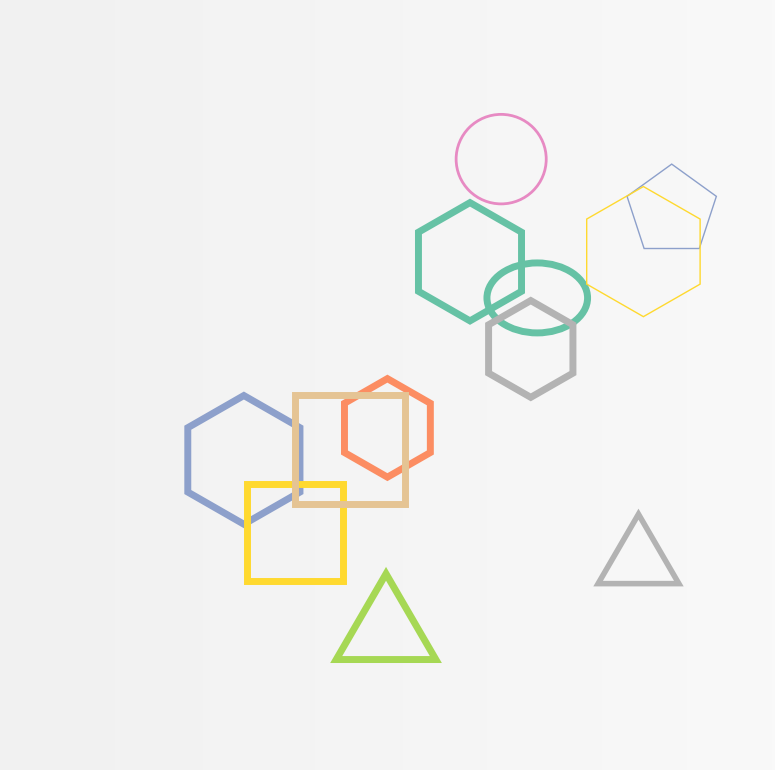[{"shape": "hexagon", "thickness": 2.5, "radius": 0.38, "center": [0.606, 0.66]}, {"shape": "oval", "thickness": 2.5, "radius": 0.32, "center": [0.693, 0.613]}, {"shape": "hexagon", "thickness": 2.5, "radius": 0.32, "center": [0.5, 0.444]}, {"shape": "hexagon", "thickness": 2.5, "radius": 0.42, "center": [0.315, 0.403]}, {"shape": "pentagon", "thickness": 0.5, "radius": 0.3, "center": [0.867, 0.726]}, {"shape": "circle", "thickness": 1, "radius": 0.29, "center": [0.647, 0.793]}, {"shape": "triangle", "thickness": 2.5, "radius": 0.37, "center": [0.498, 0.181]}, {"shape": "hexagon", "thickness": 0.5, "radius": 0.42, "center": [0.83, 0.673]}, {"shape": "square", "thickness": 2.5, "radius": 0.31, "center": [0.381, 0.308]}, {"shape": "square", "thickness": 2.5, "radius": 0.35, "center": [0.452, 0.416]}, {"shape": "triangle", "thickness": 2, "radius": 0.3, "center": [0.824, 0.272]}, {"shape": "hexagon", "thickness": 2.5, "radius": 0.31, "center": [0.685, 0.547]}]